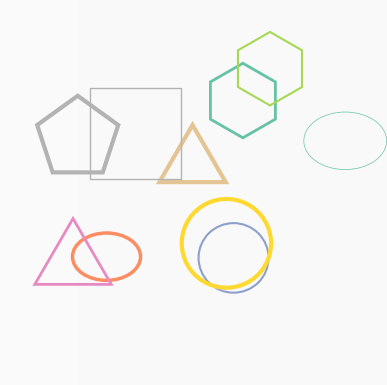[{"shape": "hexagon", "thickness": 2, "radius": 0.48, "center": [0.627, 0.739]}, {"shape": "oval", "thickness": 0.5, "radius": 0.53, "center": [0.891, 0.634]}, {"shape": "oval", "thickness": 2.5, "radius": 0.44, "center": [0.275, 0.333]}, {"shape": "circle", "thickness": 1.5, "radius": 0.45, "center": [0.603, 0.33]}, {"shape": "triangle", "thickness": 2, "radius": 0.57, "center": [0.188, 0.318]}, {"shape": "hexagon", "thickness": 1.5, "radius": 0.48, "center": [0.697, 0.822]}, {"shape": "circle", "thickness": 3, "radius": 0.58, "center": [0.584, 0.368]}, {"shape": "triangle", "thickness": 3, "radius": 0.49, "center": [0.497, 0.576]}, {"shape": "square", "thickness": 1, "radius": 0.59, "center": [0.349, 0.654]}, {"shape": "pentagon", "thickness": 3, "radius": 0.55, "center": [0.201, 0.641]}]